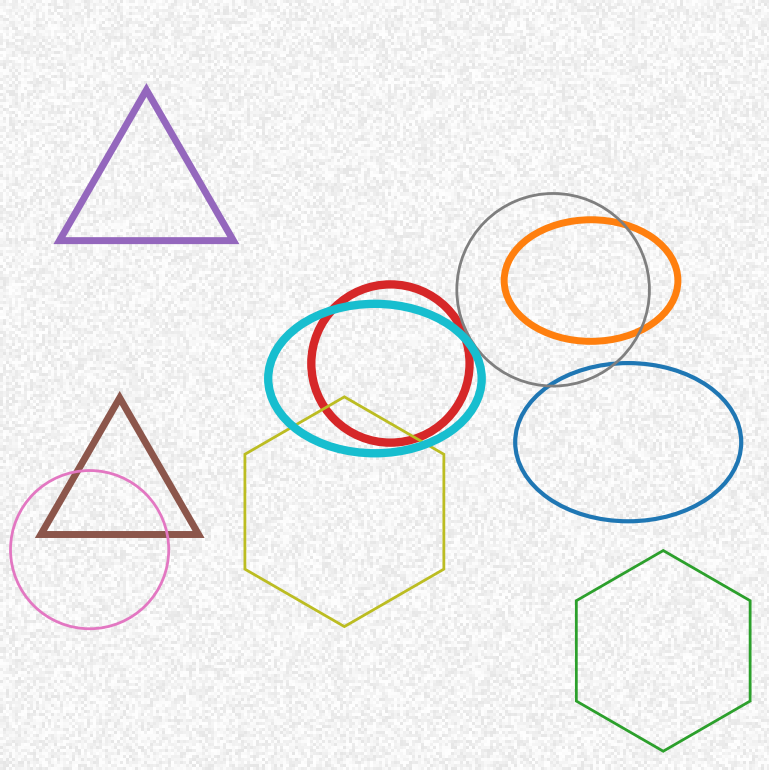[{"shape": "oval", "thickness": 1.5, "radius": 0.73, "center": [0.816, 0.426]}, {"shape": "oval", "thickness": 2.5, "radius": 0.56, "center": [0.768, 0.636]}, {"shape": "hexagon", "thickness": 1, "radius": 0.65, "center": [0.861, 0.155]}, {"shape": "circle", "thickness": 3, "radius": 0.51, "center": [0.507, 0.528]}, {"shape": "triangle", "thickness": 2.5, "radius": 0.65, "center": [0.19, 0.753]}, {"shape": "triangle", "thickness": 2.5, "radius": 0.59, "center": [0.155, 0.365]}, {"shape": "circle", "thickness": 1, "radius": 0.51, "center": [0.116, 0.286]}, {"shape": "circle", "thickness": 1, "radius": 0.63, "center": [0.718, 0.624]}, {"shape": "hexagon", "thickness": 1, "radius": 0.75, "center": [0.447, 0.335]}, {"shape": "oval", "thickness": 3, "radius": 0.69, "center": [0.487, 0.508]}]